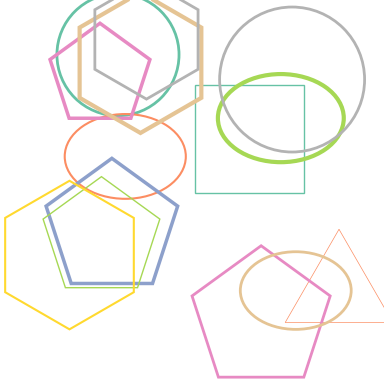[{"shape": "square", "thickness": 1, "radius": 0.7, "center": [0.648, 0.639]}, {"shape": "circle", "thickness": 2, "radius": 0.79, "center": [0.306, 0.858]}, {"shape": "triangle", "thickness": 0.5, "radius": 0.81, "center": [0.881, 0.243]}, {"shape": "oval", "thickness": 1.5, "radius": 0.79, "center": [0.325, 0.594]}, {"shape": "pentagon", "thickness": 2.5, "radius": 0.9, "center": [0.291, 0.409]}, {"shape": "pentagon", "thickness": 2.5, "radius": 0.68, "center": [0.26, 0.803]}, {"shape": "pentagon", "thickness": 2, "radius": 0.94, "center": [0.678, 0.173]}, {"shape": "pentagon", "thickness": 1, "radius": 0.8, "center": [0.264, 0.382]}, {"shape": "oval", "thickness": 3, "radius": 0.82, "center": [0.729, 0.693]}, {"shape": "hexagon", "thickness": 1.5, "radius": 0.96, "center": [0.18, 0.338]}, {"shape": "oval", "thickness": 2, "radius": 0.72, "center": [0.768, 0.245]}, {"shape": "hexagon", "thickness": 3, "radius": 0.91, "center": [0.365, 0.837]}, {"shape": "hexagon", "thickness": 2, "radius": 0.77, "center": [0.38, 0.897]}, {"shape": "circle", "thickness": 2, "radius": 0.94, "center": [0.759, 0.793]}]